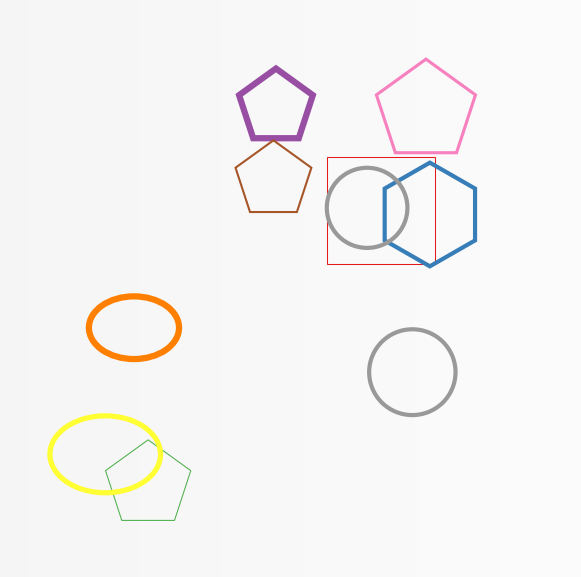[{"shape": "square", "thickness": 0.5, "radius": 0.47, "center": [0.655, 0.635]}, {"shape": "hexagon", "thickness": 2, "radius": 0.45, "center": [0.74, 0.628]}, {"shape": "pentagon", "thickness": 0.5, "radius": 0.39, "center": [0.255, 0.16]}, {"shape": "pentagon", "thickness": 3, "radius": 0.33, "center": [0.475, 0.814]}, {"shape": "oval", "thickness": 3, "radius": 0.39, "center": [0.231, 0.432]}, {"shape": "oval", "thickness": 2.5, "radius": 0.48, "center": [0.181, 0.212]}, {"shape": "pentagon", "thickness": 1, "radius": 0.34, "center": [0.47, 0.687]}, {"shape": "pentagon", "thickness": 1.5, "radius": 0.45, "center": [0.733, 0.807]}, {"shape": "circle", "thickness": 2, "radius": 0.37, "center": [0.709, 0.355]}, {"shape": "circle", "thickness": 2, "radius": 0.35, "center": [0.632, 0.639]}]